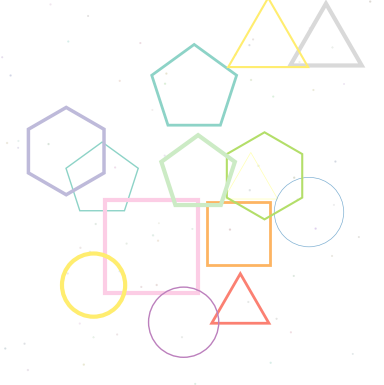[{"shape": "pentagon", "thickness": 1, "radius": 0.49, "center": [0.265, 0.532]}, {"shape": "pentagon", "thickness": 2, "radius": 0.58, "center": [0.504, 0.769]}, {"shape": "triangle", "thickness": 0.5, "radius": 0.4, "center": [0.651, 0.523]}, {"shape": "hexagon", "thickness": 2.5, "radius": 0.57, "center": [0.172, 0.608]}, {"shape": "triangle", "thickness": 2, "radius": 0.43, "center": [0.624, 0.203]}, {"shape": "circle", "thickness": 0.5, "radius": 0.45, "center": [0.803, 0.449]}, {"shape": "square", "thickness": 2, "radius": 0.41, "center": [0.619, 0.395]}, {"shape": "hexagon", "thickness": 1.5, "radius": 0.57, "center": [0.687, 0.543]}, {"shape": "square", "thickness": 3, "radius": 0.6, "center": [0.393, 0.36]}, {"shape": "triangle", "thickness": 3, "radius": 0.54, "center": [0.847, 0.884]}, {"shape": "circle", "thickness": 1, "radius": 0.46, "center": [0.477, 0.163]}, {"shape": "pentagon", "thickness": 3, "radius": 0.5, "center": [0.515, 0.549]}, {"shape": "circle", "thickness": 3, "radius": 0.41, "center": [0.243, 0.259]}, {"shape": "triangle", "thickness": 1.5, "radius": 0.6, "center": [0.697, 0.886]}]